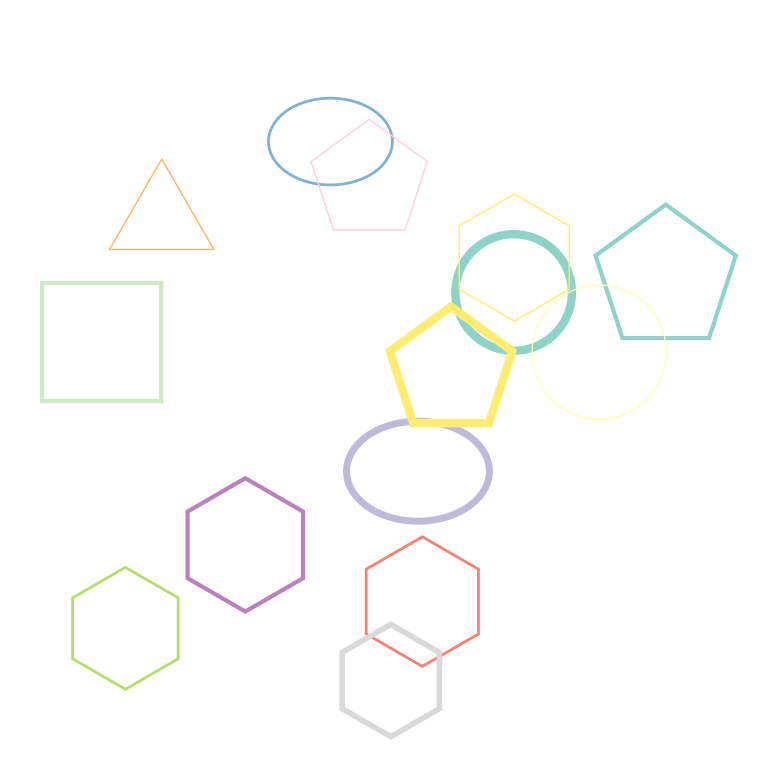[{"shape": "pentagon", "thickness": 1.5, "radius": 0.48, "center": [0.865, 0.638]}, {"shape": "circle", "thickness": 3, "radius": 0.38, "center": [0.667, 0.62]}, {"shape": "circle", "thickness": 0.5, "radius": 0.44, "center": [0.778, 0.543]}, {"shape": "oval", "thickness": 2.5, "radius": 0.46, "center": [0.543, 0.388]}, {"shape": "hexagon", "thickness": 1, "radius": 0.42, "center": [0.548, 0.219]}, {"shape": "oval", "thickness": 1, "radius": 0.4, "center": [0.429, 0.816]}, {"shape": "triangle", "thickness": 0.5, "radius": 0.39, "center": [0.21, 0.715]}, {"shape": "hexagon", "thickness": 1, "radius": 0.4, "center": [0.163, 0.184]}, {"shape": "pentagon", "thickness": 0.5, "radius": 0.4, "center": [0.479, 0.766]}, {"shape": "hexagon", "thickness": 2, "radius": 0.36, "center": [0.507, 0.116]}, {"shape": "hexagon", "thickness": 1.5, "radius": 0.43, "center": [0.319, 0.292]}, {"shape": "square", "thickness": 1.5, "radius": 0.38, "center": [0.132, 0.556]}, {"shape": "pentagon", "thickness": 3, "radius": 0.42, "center": [0.586, 0.518]}, {"shape": "hexagon", "thickness": 0.5, "radius": 0.41, "center": [0.668, 0.666]}]